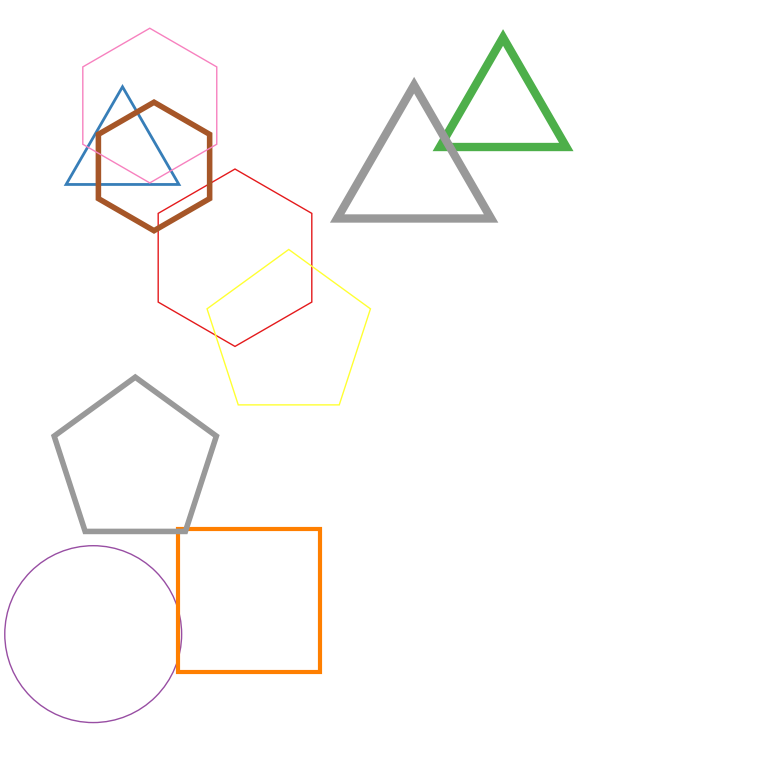[{"shape": "hexagon", "thickness": 0.5, "radius": 0.58, "center": [0.305, 0.665]}, {"shape": "triangle", "thickness": 1, "radius": 0.42, "center": [0.159, 0.803]}, {"shape": "triangle", "thickness": 3, "radius": 0.47, "center": [0.653, 0.856]}, {"shape": "circle", "thickness": 0.5, "radius": 0.57, "center": [0.121, 0.176]}, {"shape": "square", "thickness": 1.5, "radius": 0.46, "center": [0.323, 0.22]}, {"shape": "pentagon", "thickness": 0.5, "radius": 0.56, "center": [0.375, 0.564]}, {"shape": "hexagon", "thickness": 2, "radius": 0.42, "center": [0.2, 0.784]}, {"shape": "hexagon", "thickness": 0.5, "radius": 0.5, "center": [0.195, 0.863]}, {"shape": "triangle", "thickness": 3, "radius": 0.58, "center": [0.538, 0.774]}, {"shape": "pentagon", "thickness": 2, "radius": 0.55, "center": [0.176, 0.399]}]